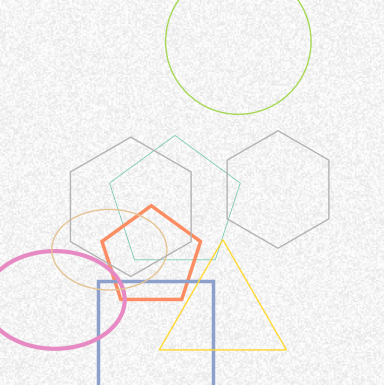[{"shape": "pentagon", "thickness": 0.5, "radius": 0.89, "center": [0.454, 0.47]}, {"shape": "pentagon", "thickness": 2.5, "radius": 0.67, "center": [0.393, 0.331]}, {"shape": "square", "thickness": 2.5, "radius": 0.74, "center": [0.404, 0.12]}, {"shape": "oval", "thickness": 3, "radius": 0.91, "center": [0.143, 0.221]}, {"shape": "circle", "thickness": 1, "radius": 0.94, "center": [0.619, 0.892]}, {"shape": "triangle", "thickness": 1, "radius": 0.95, "center": [0.579, 0.187]}, {"shape": "oval", "thickness": 1, "radius": 0.75, "center": [0.284, 0.351]}, {"shape": "hexagon", "thickness": 1, "radius": 0.76, "center": [0.722, 0.508]}, {"shape": "hexagon", "thickness": 1, "radius": 0.9, "center": [0.34, 0.463]}]